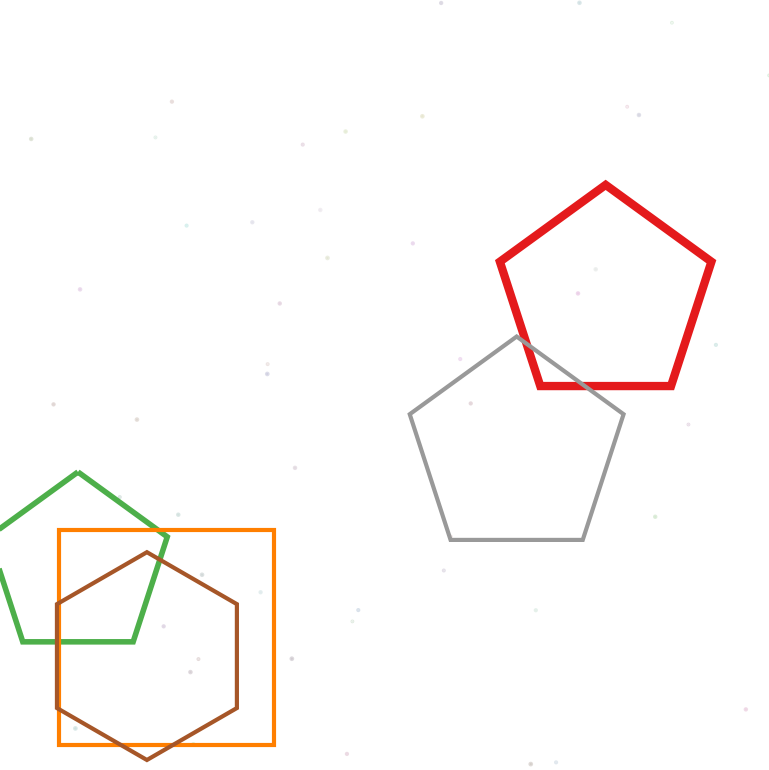[{"shape": "pentagon", "thickness": 3, "radius": 0.72, "center": [0.787, 0.615]}, {"shape": "pentagon", "thickness": 2, "radius": 0.61, "center": [0.101, 0.265]}, {"shape": "square", "thickness": 1.5, "radius": 0.7, "center": [0.216, 0.172]}, {"shape": "hexagon", "thickness": 1.5, "radius": 0.67, "center": [0.191, 0.148]}, {"shape": "pentagon", "thickness": 1.5, "radius": 0.73, "center": [0.671, 0.417]}]